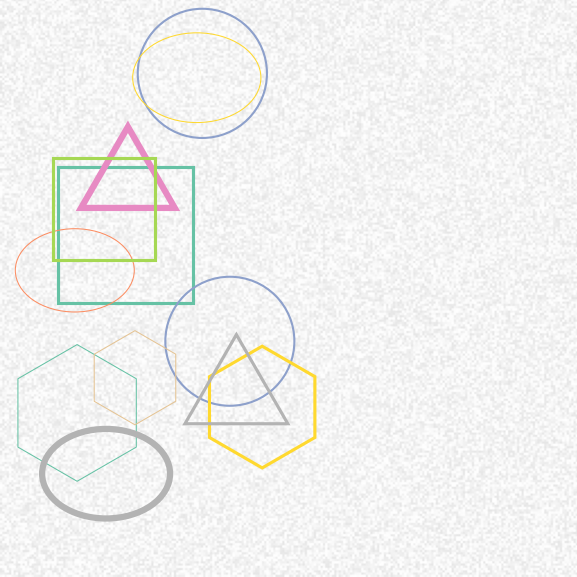[{"shape": "square", "thickness": 1.5, "radius": 0.59, "center": [0.217, 0.592]}, {"shape": "hexagon", "thickness": 0.5, "radius": 0.59, "center": [0.134, 0.284]}, {"shape": "oval", "thickness": 0.5, "radius": 0.52, "center": [0.13, 0.531]}, {"shape": "circle", "thickness": 1, "radius": 0.56, "center": [0.35, 0.872]}, {"shape": "circle", "thickness": 1, "radius": 0.56, "center": [0.398, 0.408]}, {"shape": "triangle", "thickness": 3, "radius": 0.47, "center": [0.222, 0.686]}, {"shape": "square", "thickness": 1.5, "radius": 0.44, "center": [0.18, 0.638]}, {"shape": "hexagon", "thickness": 1.5, "radius": 0.53, "center": [0.454, 0.294]}, {"shape": "oval", "thickness": 0.5, "radius": 0.56, "center": [0.341, 0.865]}, {"shape": "hexagon", "thickness": 0.5, "radius": 0.41, "center": [0.234, 0.345]}, {"shape": "oval", "thickness": 3, "radius": 0.55, "center": [0.184, 0.179]}, {"shape": "triangle", "thickness": 1.5, "radius": 0.51, "center": [0.409, 0.317]}]